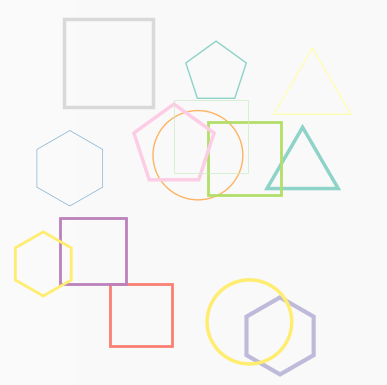[{"shape": "triangle", "thickness": 2.5, "radius": 0.53, "center": [0.781, 0.563]}, {"shape": "pentagon", "thickness": 1, "radius": 0.41, "center": [0.558, 0.811]}, {"shape": "triangle", "thickness": 1, "radius": 0.57, "center": [0.806, 0.761]}, {"shape": "hexagon", "thickness": 3, "radius": 0.5, "center": [0.723, 0.128]}, {"shape": "square", "thickness": 2, "radius": 0.4, "center": [0.364, 0.182]}, {"shape": "hexagon", "thickness": 0.5, "radius": 0.49, "center": [0.18, 0.563]}, {"shape": "circle", "thickness": 1, "radius": 0.58, "center": [0.511, 0.597]}, {"shape": "square", "thickness": 2, "radius": 0.47, "center": [0.63, 0.588]}, {"shape": "pentagon", "thickness": 2.5, "radius": 0.54, "center": [0.449, 0.621]}, {"shape": "square", "thickness": 2.5, "radius": 0.57, "center": [0.28, 0.836]}, {"shape": "square", "thickness": 2, "radius": 0.43, "center": [0.241, 0.348]}, {"shape": "square", "thickness": 0.5, "radius": 0.47, "center": [0.544, 0.646]}, {"shape": "circle", "thickness": 2.5, "radius": 0.55, "center": [0.644, 0.164]}, {"shape": "hexagon", "thickness": 2, "radius": 0.42, "center": [0.112, 0.314]}]